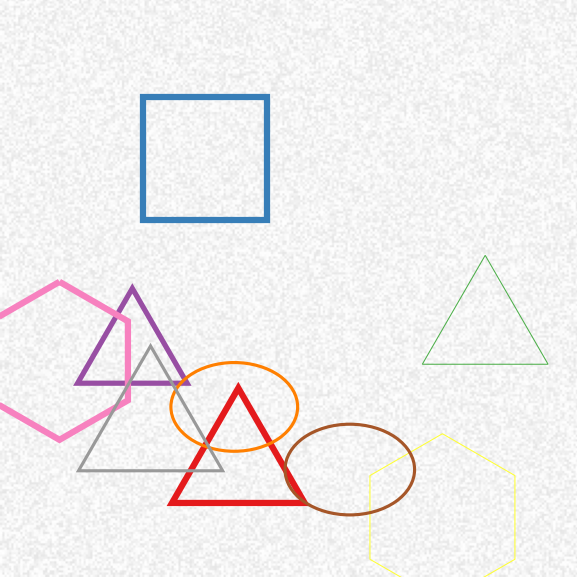[{"shape": "triangle", "thickness": 3, "radius": 0.66, "center": [0.413, 0.195]}, {"shape": "square", "thickness": 3, "radius": 0.53, "center": [0.355, 0.725]}, {"shape": "triangle", "thickness": 0.5, "radius": 0.63, "center": [0.84, 0.431]}, {"shape": "triangle", "thickness": 2.5, "radius": 0.55, "center": [0.229, 0.39]}, {"shape": "oval", "thickness": 1.5, "radius": 0.55, "center": [0.406, 0.295]}, {"shape": "hexagon", "thickness": 0.5, "radius": 0.72, "center": [0.766, 0.103]}, {"shape": "oval", "thickness": 1.5, "radius": 0.56, "center": [0.606, 0.186]}, {"shape": "hexagon", "thickness": 3, "radius": 0.68, "center": [0.103, 0.374]}, {"shape": "triangle", "thickness": 1.5, "radius": 0.72, "center": [0.261, 0.256]}]